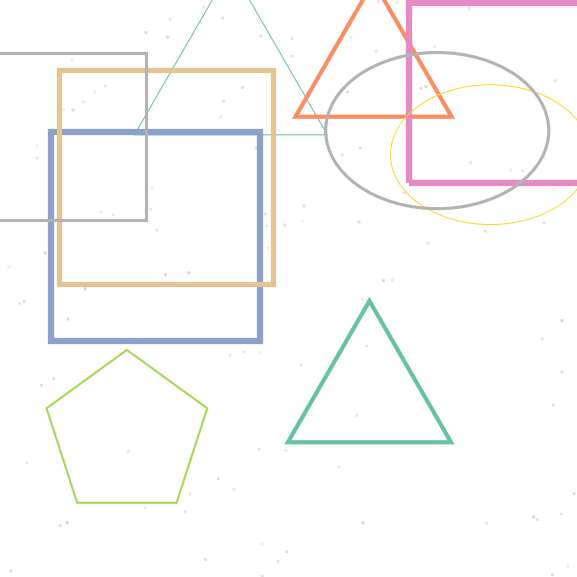[{"shape": "triangle", "thickness": 0.5, "radius": 0.96, "center": [0.4, 0.862]}, {"shape": "triangle", "thickness": 2, "radius": 0.82, "center": [0.64, 0.315]}, {"shape": "triangle", "thickness": 2, "radius": 0.78, "center": [0.647, 0.875]}, {"shape": "square", "thickness": 3, "radius": 0.91, "center": [0.269, 0.59]}, {"shape": "square", "thickness": 3, "radius": 0.78, "center": [0.865, 0.838]}, {"shape": "pentagon", "thickness": 1, "radius": 0.73, "center": [0.22, 0.247]}, {"shape": "oval", "thickness": 0.5, "radius": 0.86, "center": [0.849, 0.731]}, {"shape": "square", "thickness": 2.5, "radius": 0.93, "center": [0.287, 0.693]}, {"shape": "oval", "thickness": 1.5, "radius": 0.97, "center": [0.757, 0.773]}, {"shape": "square", "thickness": 1.5, "radius": 0.72, "center": [0.108, 0.763]}]